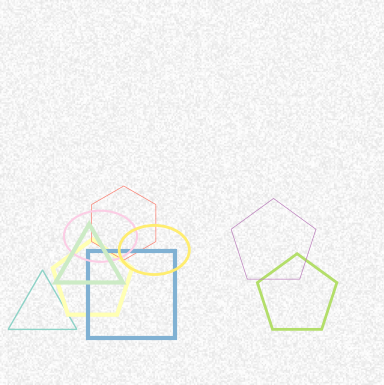[{"shape": "triangle", "thickness": 1, "radius": 0.51, "center": [0.11, 0.196]}, {"shape": "pentagon", "thickness": 3, "radius": 0.54, "center": [0.24, 0.27]}, {"shape": "hexagon", "thickness": 0.5, "radius": 0.48, "center": [0.321, 0.421]}, {"shape": "square", "thickness": 3, "radius": 0.57, "center": [0.343, 0.236]}, {"shape": "pentagon", "thickness": 2, "radius": 0.54, "center": [0.772, 0.232]}, {"shape": "oval", "thickness": 1.5, "radius": 0.47, "center": [0.261, 0.386]}, {"shape": "pentagon", "thickness": 0.5, "radius": 0.58, "center": [0.71, 0.369]}, {"shape": "triangle", "thickness": 3, "radius": 0.51, "center": [0.232, 0.317]}, {"shape": "oval", "thickness": 2, "radius": 0.46, "center": [0.401, 0.351]}]